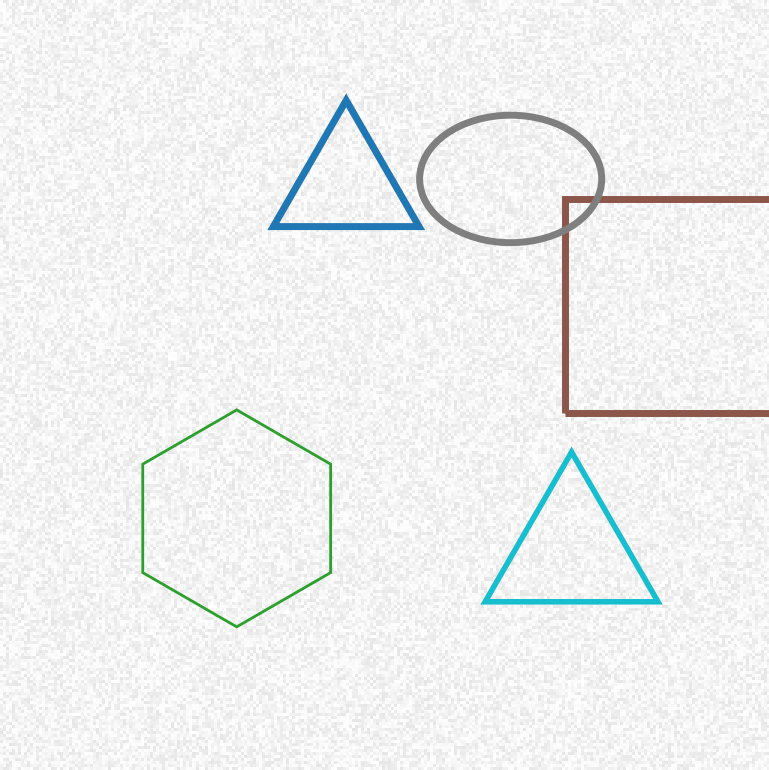[{"shape": "triangle", "thickness": 2.5, "radius": 0.55, "center": [0.45, 0.76]}, {"shape": "hexagon", "thickness": 1, "radius": 0.7, "center": [0.307, 0.327]}, {"shape": "square", "thickness": 2.5, "radius": 0.69, "center": [0.872, 0.603]}, {"shape": "oval", "thickness": 2.5, "radius": 0.59, "center": [0.663, 0.768]}, {"shape": "triangle", "thickness": 2, "radius": 0.65, "center": [0.742, 0.283]}]